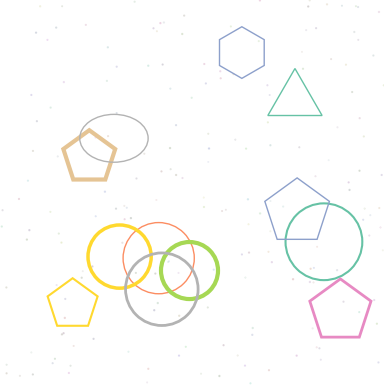[{"shape": "circle", "thickness": 1.5, "radius": 0.5, "center": [0.841, 0.372]}, {"shape": "triangle", "thickness": 1, "radius": 0.41, "center": [0.766, 0.741]}, {"shape": "circle", "thickness": 1, "radius": 0.46, "center": [0.412, 0.329]}, {"shape": "pentagon", "thickness": 1, "radius": 0.44, "center": [0.772, 0.45]}, {"shape": "hexagon", "thickness": 1, "radius": 0.34, "center": [0.628, 0.863]}, {"shape": "pentagon", "thickness": 2, "radius": 0.42, "center": [0.884, 0.192]}, {"shape": "circle", "thickness": 3, "radius": 0.37, "center": [0.492, 0.297]}, {"shape": "circle", "thickness": 2.5, "radius": 0.41, "center": [0.311, 0.334]}, {"shape": "pentagon", "thickness": 1.5, "radius": 0.34, "center": [0.189, 0.209]}, {"shape": "pentagon", "thickness": 3, "radius": 0.35, "center": [0.232, 0.591]}, {"shape": "circle", "thickness": 2, "radius": 0.47, "center": [0.42, 0.249]}, {"shape": "oval", "thickness": 1, "radius": 0.44, "center": [0.296, 0.641]}]